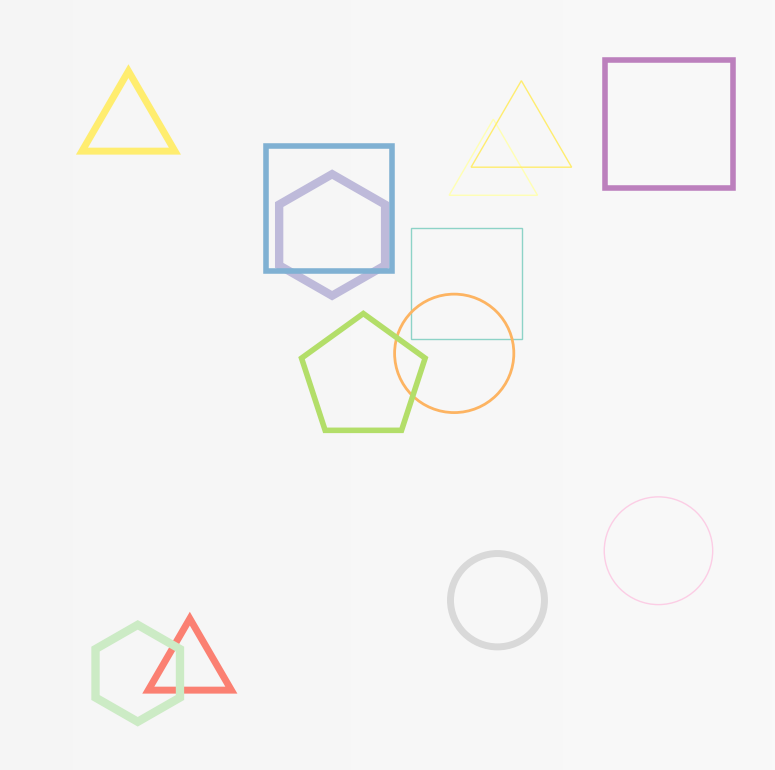[{"shape": "square", "thickness": 0.5, "radius": 0.36, "center": [0.602, 0.632]}, {"shape": "triangle", "thickness": 0.5, "radius": 0.33, "center": [0.637, 0.779]}, {"shape": "hexagon", "thickness": 3, "radius": 0.39, "center": [0.429, 0.695]}, {"shape": "triangle", "thickness": 2.5, "radius": 0.31, "center": [0.245, 0.135]}, {"shape": "square", "thickness": 2, "radius": 0.41, "center": [0.425, 0.729]}, {"shape": "circle", "thickness": 1, "radius": 0.38, "center": [0.586, 0.541]}, {"shape": "pentagon", "thickness": 2, "radius": 0.42, "center": [0.469, 0.509]}, {"shape": "circle", "thickness": 0.5, "radius": 0.35, "center": [0.85, 0.285]}, {"shape": "circle", "thickness": 2.5, "radius": 0.3, "center": [0.642, 0.221]}, {"shape": "square", "thickness": 2, "radius": 0.42, "center": [0.863, 0.84]}, {"shape": "hexagon", "thickness": 3, "radius": 0.31, "center": [0.178, 0.126]}, {"shape": "triangle", "thickness": 2.5, "radius": 0.35, "center": [0.166, 0.838]}, {"shape": "triangle", "thickness": 0.5, "radius": 0.37, "center": [0.673, 0.82]}]